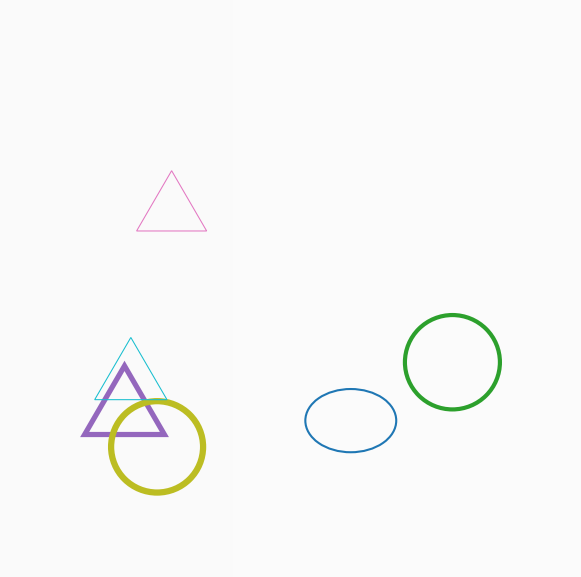[{"shape": "oval", "thickness": 1, "radius": 0.39, "center": [0.604, 0.271]}, {"shape": "circle", "thickness": 2, "radius": 0.41, "center": [0.778, 0.372]}, {"shape": "triangle", "thickness": 2.5, "radius": 0.4, "center": [0.214, 0.286]}, {"shape": "triangle", "thickness": 0.5, "radius": 0.35, "center": [0.295, 0.634]}, {"shape": "circle", "thickness": 3, "radius": 0.4, "center": [0.27, 0.225]}, {"shape": "triangle", "thickness": 0.5, "radius": 0.36, "center": [0.225, 0.343]}]